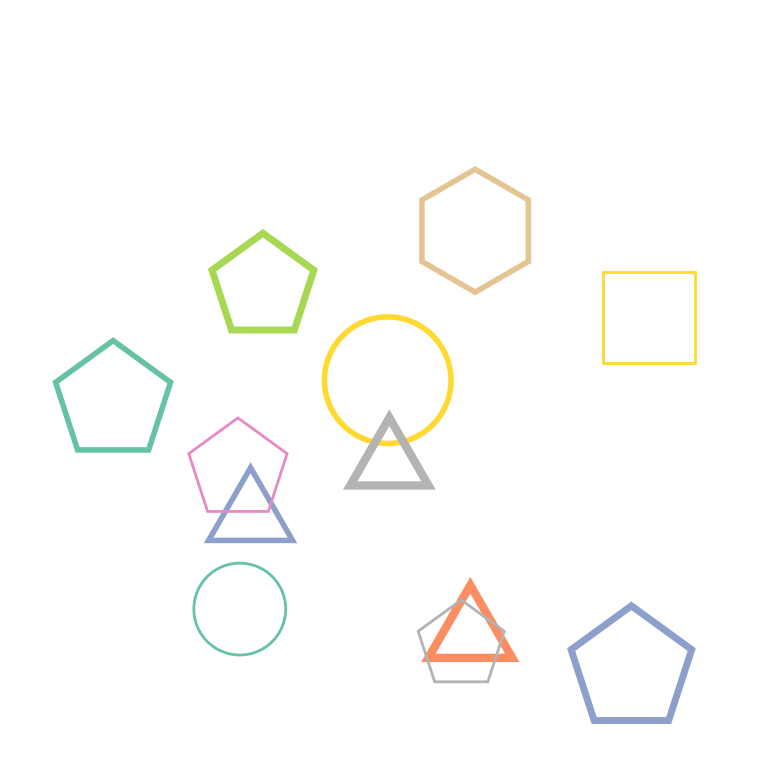[{"shape": "pentagon", "thickness": 2, "radius": 0.39, "center": [0.147, 0.479]}, {"shape": "circle", "thickness": 1, "radius": 0.3, "center": [0.311, 0.209]}, {"shape": "triangle", "thickness": 3, "radius": 0.31, "center": [0.611, 0.177]}, {"shape": "pentagon", "thickness": 2.5, "radius": 0.41, "center": [0.82, 0.131]}, {"shape": "triangle", "thickness": 2, "radius": 0.31, "center": [0.325, 0.33]}, {"shape": "pentagon", "thickness": 1, "radius": 0.34, "center": [0.309, 0.39]}, {"shape": "pentagon", "thickness": 2.5, "radius": 0.35, "center": [0.341, 0.628]}, {"shape": "square", "thickness": 1, "radius": 0.3, "center": [0.843, 0.588]}, {"shape": "circle", "thickness": 2, "radius": 0.41, "center": [0.504, 0.506]}, {"shape": "hexagon", "thickness": 2, "radius": 0.4, "center": [0.617, 0.7]}, {"shape": "pentagon", "thickness": 1, "radius": 0.29, "center": [0.599, 0.162]}, {"shape": "triangle", "thickness": 3, "radius": 0.29, "center": [0.506, 0.399]}]